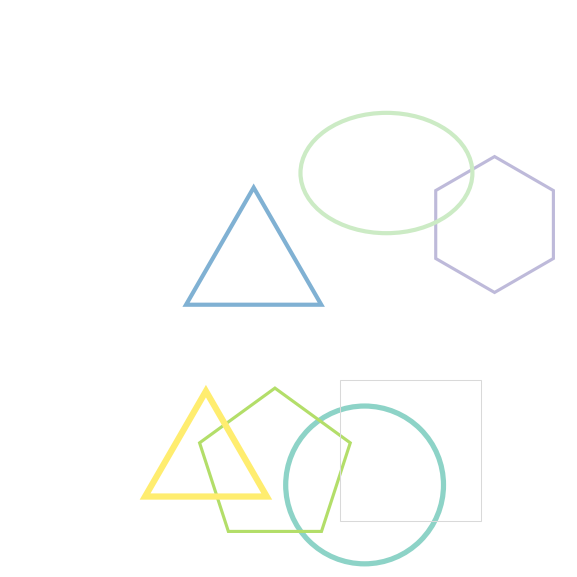[{"shape": "circle", "thickness": 2.5, "radius": 0.68, "center": [0.631, 0.159]}, {"shape": "hexagon", "thickness": 1.5, "radius": 0.59, "center": [0.856, 0.61]}, {"shape": "triangle", "thickness": 2, "radius": 0.68, "center": [0.439, 0.539]}, {"shape": "pentagon", "thickness": 1.5, "radius": 0.69, "center": [0.476, 0.19]}, {"shape": "square", "thickness": 0.5, "radius": 0.61, "center": [0.711, 0.218]}, {"shape": "oval", "thickness": 2, "radius": 0.74, "center": [0.669, 0.7]}, {"shape": "triangle", "thickness": 3, "radius": 0.61, "center": [0.357, 0.2]}]